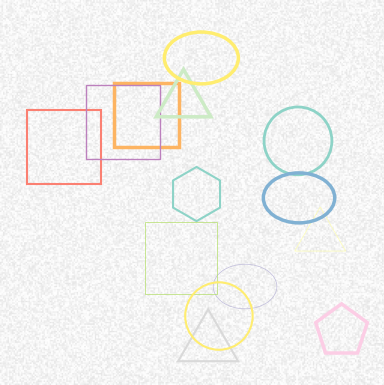[{"shape": "circle", "thickness": 2, "radius": 0.44, "center": [0.774, 0.634]}, {"shape": "hexagon", "thickness": 1.5, "radius": 0.35, "center": [0.511, 0.496]}, {"shape": "triangle", "thickness": 0.5, "radius": 0.38, "center": [0.832, 0.386]}, {"shape": "oval", "thickness": 0.5, "radius": 0.41, "center": [0.636, 0.256]}, {"shape": "square", "thickness": 1.5, "radius": 0.48, "center": [0.166, 0.618]}, {"shape": "oval", "thickness": 2.5, "radius": 0.46, "center": [0.777, 0.486]}, {"shape": "square", "thickness": 2.5, "radius": 0.42, "center": [0.381, 0.702]}, {"shape": "square", "thickness": 0.5, "radius": 0.47, "center": [0.47, 0.33]}, {"shape": "pentagon", "thickness": 2.5, "radius": 0.35, "center": [0.887, 0.14]}, {"shape": "triangle", "thickness": 1.5, "radius": 0.45, "center": [0.541, 0.107]}, {"shape": "square", "thickness": 1, "radius": 0.48, "center": [0.32, 0.683]}, {"shape": "triangle", "thickness": 2.5, "radius": 0.41, "center": [0.477, 0.738]}, {"shape": "oval", "thickness": 2.5, "radius": 0.48, "center": [0.523, 0.849]}, {"shape": "circle", "thickness": 1.5, "radius": 0.44, "center": [0.569, 0.179]}]